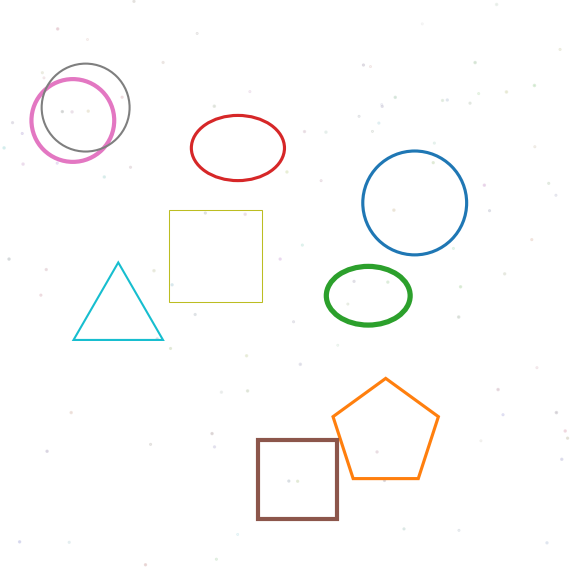[{"shape": "circle", "thickness": 1.5, "radius": 0.45, "center": [0.718, 0.648]}, {"shape": "pentagon", "thickness": 1.5, "radius": 0.48, "center": [0.668, 0.248]}, {"shape": "oval", "thickness": 2.5, "radius": 0.36, "center": [0.638, 0.487]}, {"shape": "oval", "thickness": 1.5, "radius": 0.4, "center": [0.412, 0.743]}, {"shape": "square", "thickness": 2, "radius": 0.34, "center": [0.515, 0.169]}, {"shape": "circle", "thickness": 2, "radius": 0.36, "center": [0.126, 0.79]}, {"shape": "circle", "thickness": 1, "radius": 0.38, "center": [0.148, 0.813]}, {"shape": "square", "thickness": 0.5, "radius": 0.4, "center": [0.373, 0.556]}, {"shape": "triangle", "thickness": 1, "radius": 0.45, "center": [0.205, 0.455]}]